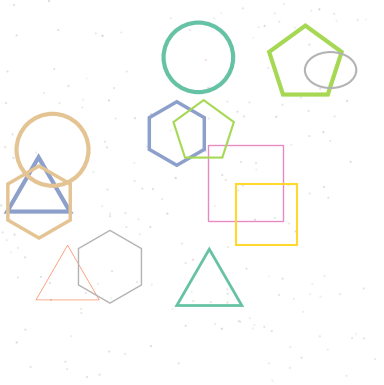[{"shape": "triangle", "thickness": 2, "radius": 0.49, "center": [0.544, 0.255]}, {"shape": "circle", "thickness": 3, "radius": 0.45, "center": [0.515, 0.851]}, {"shape": "triangle", "thickness": 0.5, "radius": 0.47, "center": [0.176, 0.268]}, {"shape": "hexagon", "thickness": 2.5, "radius": 0.41, "center": [0.459, 0.653]}, {"shape": "triangle", "thickness": 3, "radius": 0.47, "center": [0.1, 0.497]}, {"shape": "square", "thickness": 1, "radius": 0.49, "center": [0.639, 0.525]}, {"shape": "pentagon", "thickness": 1.5, "radius": 0.41, "center": [0.529, 0.657]}, {"shape": "pentagon", "thickness": 3, "radius": 0.49, "center": [0.793, 0.835]}, {"shape": "square", "thickness": 1.5, "radius": 0.39, "center": [0.692, 0.443]}, {"shape": "circle", "thickness": 3, "radius": 0.47, "center": [0.136, 0.611]}, {"shape": "hexagon", "thickness": 2.5, "radius": 0.47, "center": [0.101, 0.475]}, {"shape": "hexagon", "thickness": 1, "radius": 0.47, "center": [0.286, 0.307]}, {"shape": "oval", "thickness": 1.5, "radius": 0.33, "center": [0.859, 0.818]}]